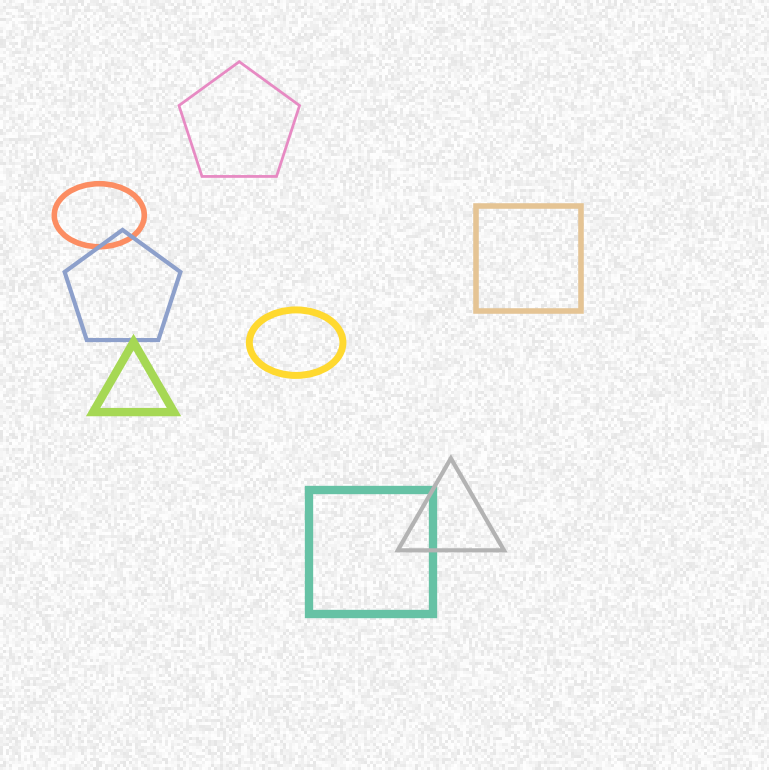[{"shape": "square", "thickness": 3, "radius": 0.4, "center": [0.482, 0.283]}, {"shape": "oval", "thickness": 2, "radius": 0.29, "center": [0.129, 0.72]}, {"shape": "pentagon", "thickness": 1.5, "radius": 0.4, "center": [0.159, 0.622]}, {"shape": "pentagon", "thickness": 1, "radius": 0.41, "center": [0.311, 0.837]}, {"shape": "triangle", "thickness": 3, "radius": 0.3, "center": [0.173, 0.495]}, {"shape": "oval", "thickness": 2.5, "radius": 0.3, "center": [0.385, 0.555]}, {"shape": "square", "thickness": 2, "radius": 0.34, "center": [0.686, 0.664]}, {"shape": "triangle", "thickness": 1.5, "radius": 0.4, "center": [0.586, 0.325]}]